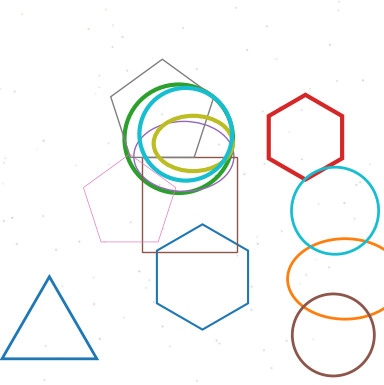[{"shape": "hexagon", "thickness": 1.5, "radius": 0.68, "center": [0.526, 0.281]}, {"shape": "triangle", "thickness": 2, "radius": 0.71, "center": [0.128, 0.139]}, {"shape": "oval", "thickness": 2, "radius": 0.75, "center": [0.896, 0.276]}, {"shape": "circle", "thickness": 3, "radius": 0.7, "center": [0.464, 0.64]}, {"shape": "hexagon", "thickness": 3, "radius": 0.55, "center": [0.793, 0.644]}, {"shape": "oval", "thickness": 1, "radius": 0.65, "center": [0.478, 0.594]}, {"shape": "circle", "thickness": 2, "radius": 0.53, "center": [0.866, 0.13]}, {"shape": "square", "thickness": 1, "radius": 0.62, "center": [0.493, 0.468]}, {"shape": "pentagon", "thickness": 0.5, "radius": 0.63, "center": [0.337, 0.474]}, {"shape": "pentagon", "thickness": 1, "radius": 0.7, "center": [0.422, 0.705]}, {"shape": "oval", "thickness": 3, "radius": 0.51, "center": [0.502, 0.627]}, {"shape": "circle", "thickness": 2, "radius": 0.57, "center": [0.87, 0.453]}, {"shape": "circle", "thickness": 3, "radius": 0.6, "center": [0.482, 0.651]}]